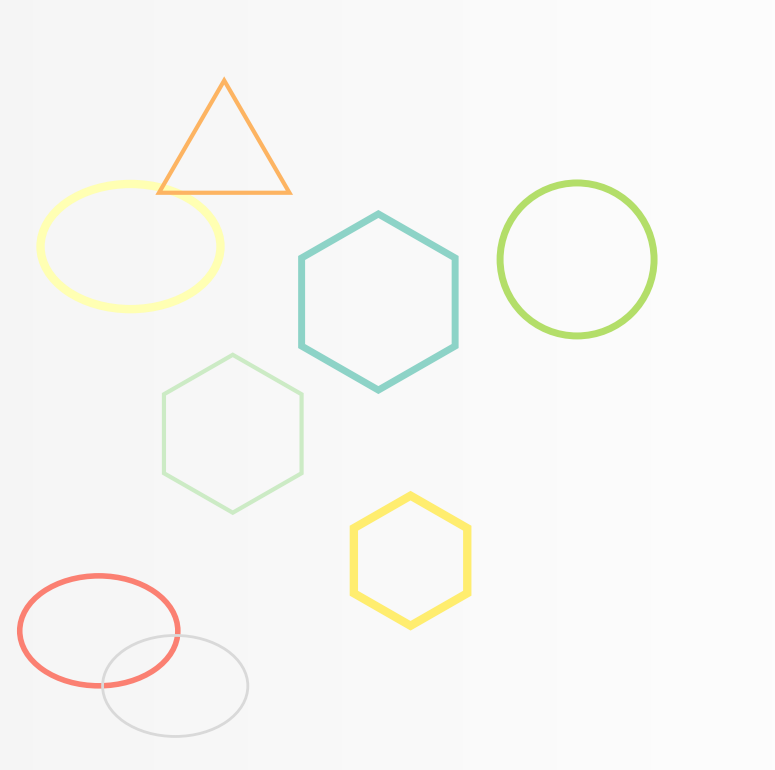[{"shape": "hexagon", "thickness": 2.5, "radius": 0.57, "center": [0.488, 0.608]}, {"shape": "oval", "thickness": 3, "radius": 0.58, "center": [0.168, 0.68]}, {"shape": "oval", "thickness": 2, "radius": 0.51, "center": [0.127, 0.181]}, {"shape": "triangle", "thickness": 1.5, "radius": 0.49, "center": [0.289, 0.798]}, {"shape": "circle", "thickness": 2.5, "radius": 0.5, "center": [0.745, 0.663]}, {"shape": "oval", "thickness": 1, "radius": 0.47, "center": [0.226, 0.109]}, {"shape": "hexagon", "thickness": 1.5, "radius": 0.51, "center": [0.3, 0.437]}, {"shape": "hexagon", "thickness": 3, "radius": 0.42, "center": [0.53, 0.272]}]